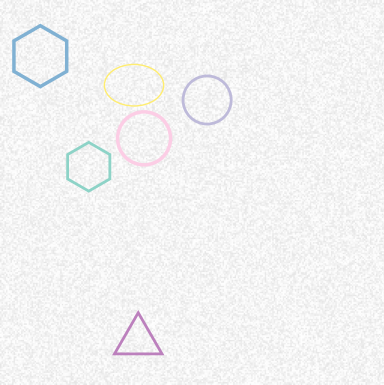[{"shape": "hexagon", "thickness": 2, "radius": 0.32, "center": [0.23, 0.567]}, {"shape": "circle", "thickness": 2, "radius": 0.31, "center": [0.538, 0.74]}, {"shape": "hexagon", "thickness": 2.5, "radius": 0.4, "center": [0.105, 0.854]}, {"shape": "circle", "thickness": 2.5, "radius": 0.34, "center": [0.374, 0.641]}, {"shape": "triangle", "thickness": 2, "radius": 0.36, "center": [0.359, 0.116]}, {"shape": "oval", "thickness": 1, "radius": 0.39, "center": [0.348, 0.779]}]